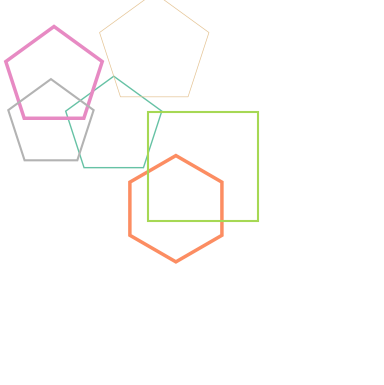[{"shape": "pentagon", "thickness": 1, "radius": 0.66, "center": [0.295, 0.671]}, {"shape": "hexagon", "thickness": 2.5, "radius": 0.69, "center": [0.457, 0.458]}, {"shape": "pentagon", "thickness": 2.5, "radius": 0.66, "center": [0.14, 0.799]}, {"shape": "square", "thickness": 1.5, "radius": 0.71, "center": [0.528, 0.567]}, {"shape": "pentagon", "thickness": 0.5, "radius": 0.75, "center": [0.401, 0.869]}, {"shape": "pentagon", "thickness": 1.5, "radius": 0.58, "center": [0.132, 0.678]}]